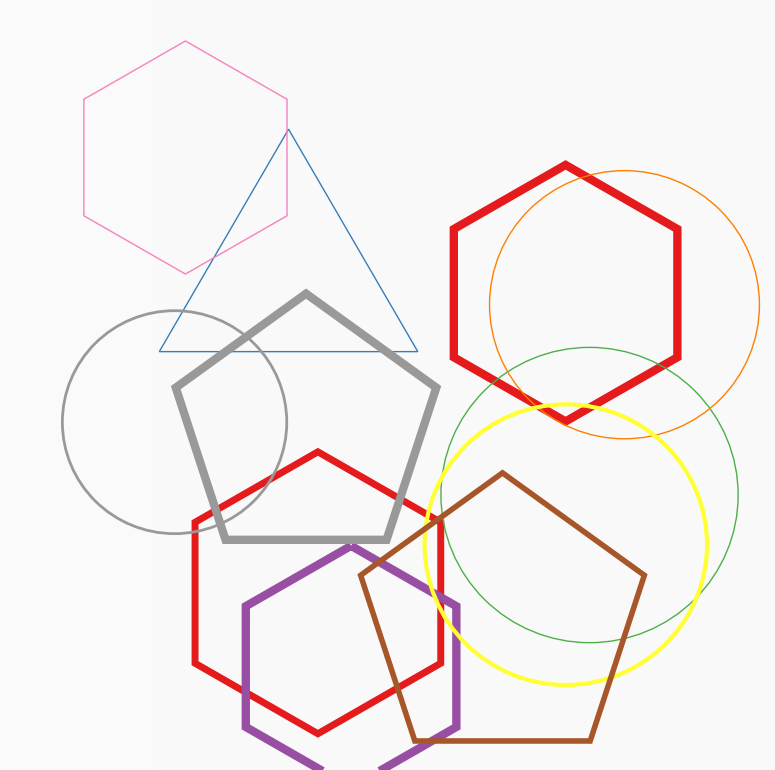[{"shape": "hexagon", "thickness": 3, "radius": 0.83, "center": [0.73, 0.619]}, {"shape": "hexagon", "thickness": 2.5, "radius": 0.92, "center": [0.41, 0.23]}, {"shape": "triangle", "thickness": 0.5, "radius": 0.96, "center": [0.372, 0.64]}, {"shape": "circle", "thickness": 0.5, "radius": 0.96, "center": [0.761, 0.357]}, {"shape": "hexagon", "thickness": 3, "radius": 0.78, "center": [0.453, 0.134]}, {"shape": "circle", "thickness": 0.5, "radius": 0.87, "center": [0.806, 0.604]}, {"shape": "circle", "thickness": 1.5, "radius": 0.91, "center": [0.73, 0.293]}, {"shape": "pentagon", "thickness": 2, "radius": 0.96, "center": [0.648, 0.193]}, {"shape": "hexagon", "thickness": 0.5, "radius": 0.76, "center": [0.239, 0.795]}, {"shape": "pentagon", "thickness": 3, "radius": 0.88, "center": [0.395, 0.442]}, {"shape": "circle", "thickness": 1, "radius": 0.72, "center": [0.225, 0.452]}]